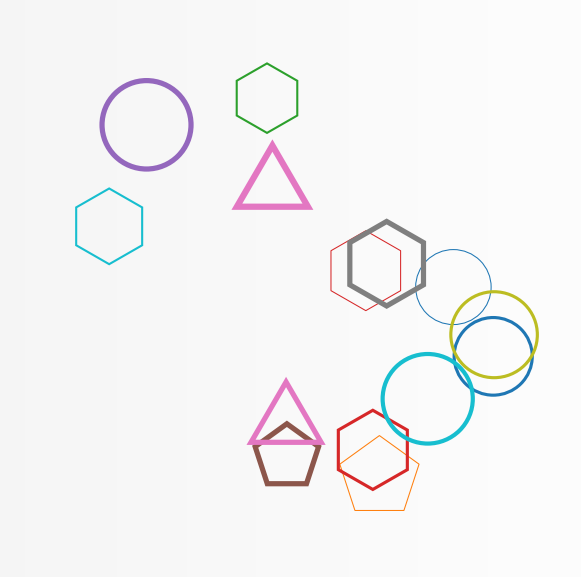[{"shape": "circle", "thickness": 0.5, "radius": 0.32, "center": [0.78, 0.502]}, {"shape": "circle", "thickness": 1.5, "radius": 0.34, "center": [0.849, 0.382]}, {"shape": "pentagon", "thickness": 0.5, "radius": 0.36, "center": [0.653, 0.173]}, {"shape": "hexagon", "thickness": 1, "radius": 0.3, "center": [0.459, 0.829]}, {"shape": "hexagon", "thickness": 0.5, "radius": 0.35, "center": [0.629, 0.53]}, {"shape": "hexagon", "thickness": 1.5, "radius": 0.34, "center": [0.641, 0.22]}, {"shape": "circle", "thickness": 2.5, "radius": 0.38, "center": [0.252, 0.783]}, {"shape": "pentagon", "thickness": 2.5, "radius": 0.29, "center": [0.494, 0.208]}, {"shape": "triangle", "thickness": 2.5, "radius": 0.35, "center": [0.492, 0.268]}, {"shape": "triangle", "thickness": 3, "radius": 0.35, "center": [0.469, 0.676]}, {"shape": "hexagon", "thickness": 2.5, "radius": 0.37, "center": [0.665, 0.542]}, {"shape": "circle", "thickness": 1.5, "radius": 0.37, "center": [0.85, 0.42]}, {"shape": "circle", "thickness": 2, "radius": 0.39, "center": [0.736, 0.309]}, {"shape": "hexagon", "thickness": 1, "radius": 0.33, "center": [0.188, 0.607]}]